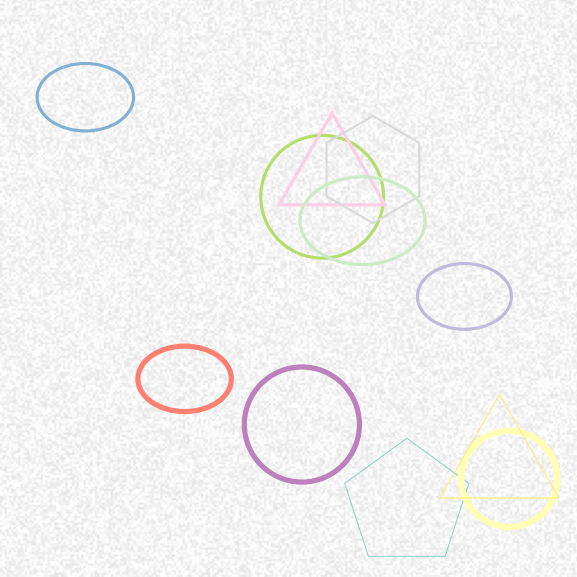[{"shape": "pentagon", "thickness": 0.5, "radius": 0.56, "center": [0.704, 0.127]}, {"shape": "circle", "thickness": 3, "radius": 0.42, "center": [0.882, 0.17]}, {"shape": "oval", "thickness": 1.5, "radius": 0.41, "center": [0.804, 0.486]}, {"shape": "oval", "thickness": 2.5, "radius": 0.4, "center": [0.32, 0.343]}, {"shape": "oval", "thickness": 1.5, "radius": 0.42, "center": [0.148, 0.831]}, {"shape": "circle", "thickness": 1.5, "radius": 0.53, "center": [0.558, 0.658]}, {"shape": "triangle", "thickness": 1.5, "radius": 0.53, "center": [0.575, 0.698]}, {"shape": "hexagon", "thickness": 1, "radius": 0.46, "center": [0.646, 0.706]}, {"shape": "circle", "thickness": 2.5, "radius": 0.5, "center": [0.523, 0.264]}, {"shape": "oval", "thickness": 1.5, "radius": 0.54, "center": [0.628, 0.617]}, {"shape": "triangle", "thickness": 0.5, "radius": 0.6, "center": [0.865, 0.196]}]